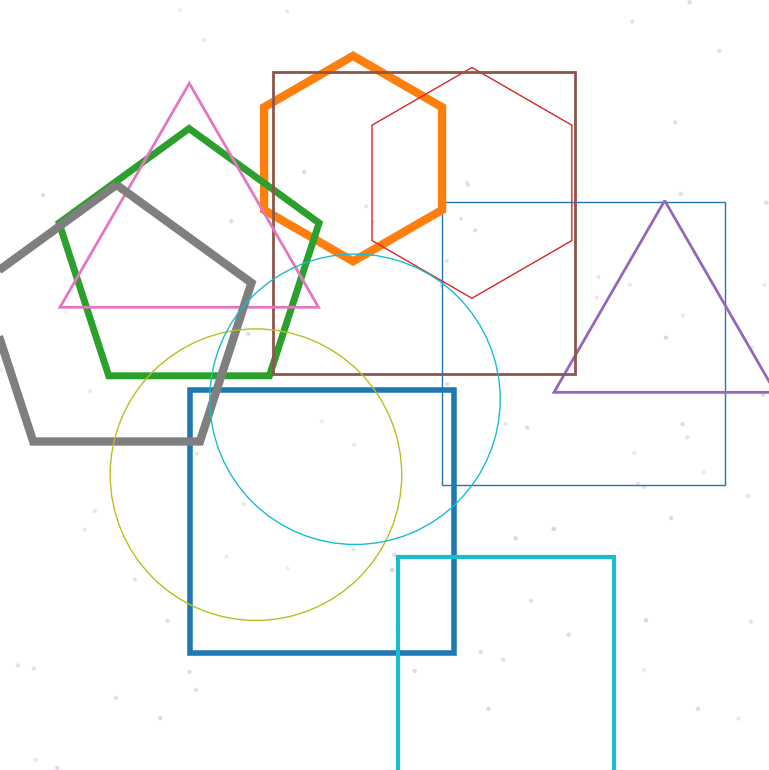[{"shape": "square", "thickness": 2, "radius": 0.85, "center": [0.418, 0.323]}, {"shape": "square", "thickness": 0.5, "radius": 0.92, "center": [0.758, 0.554]}, {"shape": "hexagon", "thickness": 3, "radius": 0.67, "center": [0.459, 0.794]}, {"shape": "pentagon", "thickness": 2.5, "radius": 0.89, "center": [0.246, 0.656]}, {"shape": "hexagon", "thickness": 0.5, "radius": 0.75, "center": [0.613, 0.762]}, {"shape": "triangle", "thickness": 1, "radius": 0.83, "center": [0.863, 0.573]}, {"shape": "square", "thickness": 1, "radius": 0.98, "center": [0.551, 0.711]}, {"shape": "triangle", "thickness": 1, "radius": 0.97, "center": [0.246, 0.698]}, {"shape": "pentagon", "thickness": 3, "radius": 0.92, "center": [0.151, 0.576]}, {"shape": "circle", "thickness": 0.5, "radius": 0.95, "center": [0.332, 0.384]}, {"shape": "square", "thickness": 1.5, "radius": 0.7, "center": [0.657, 0.136]}, {"shape": "circle", "thickness": 0.5, "radius": 0.94, "center": [0.461, 0.481]}]